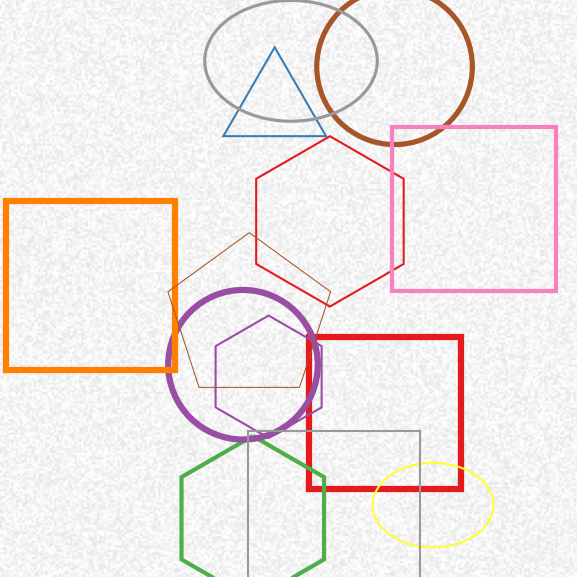[{"shape": "hexagon", "thickness": 1, "radius": 0.74, "center": [0.571, 0.616]}, {"shape": "square", "thickness": 3, "radius": 0.66, "center": [0.666, 0.284]}, {"shape": "triangle", "thickness": 1, "radius": 0.51, "center": [0.476, 0.815]}, {"shape": "hexagon", "thickness": 2, "radius": 0.71, "center": [0.438, 0.102]}, {"shape": "hexagon", "thickness": 1, "radius": 0.53, "center": [0.465, 0.347]}, {"shape": "circle", "thickness": 3, "radius": 0.65, "center": [0.421, 0.368]}, {"shape": "square", "thickness": 3, "radius": 0.73, "center": [0.157, 0.505]}, {"shape": "oval", "thickness": 1, "radius": 0.52, "center": [0.75, 0.124]}, {"shape": "circle", "thickness": 2.5, "radius": 0.67, "center": [0.683, 0.884]}, {"shape": "pentagon", "thickness": 0.5, "radius": 0.74, "center": [0.432, 0.448]}, {"shape": "square", "thickness": 2, "radius": 0.71, "center": [0.821, 0.637]}, {"shape": "square", "thickness": 1, "radius": 0.74, "center": [0.578, 0.103]}, {"shape": "oval", "thickness": 1.5, "radius": 0.75, "center": [0.504, 0.894]}]